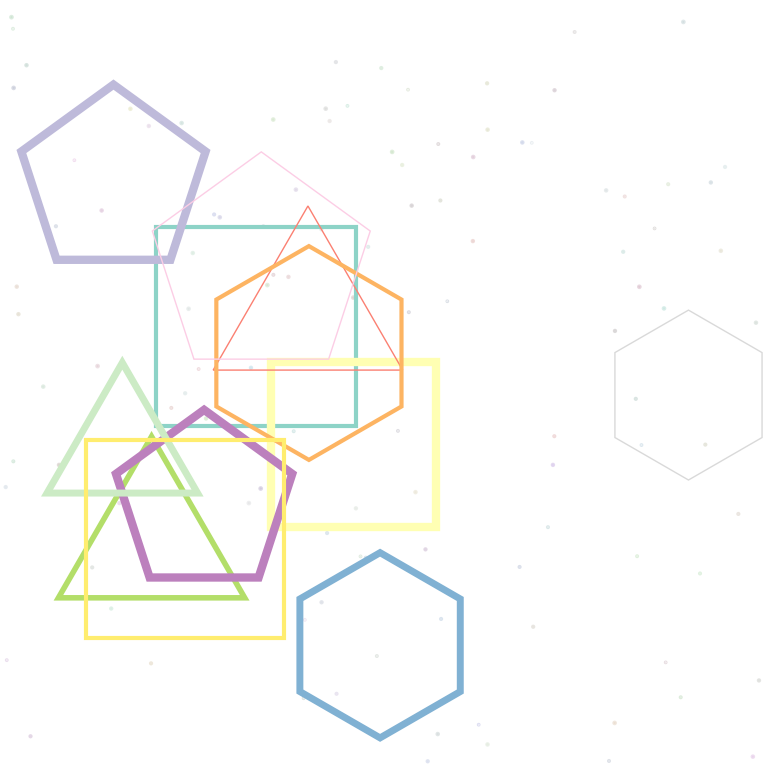[{"shape": "square", "thickness": 1.5, "radius": 0.65, "center": [0.333, 0.576]}, {"shape": "square", "thickness": 3, "radius": 0.54, "center": [0.459, 0.423]}, {"shape": "pentagon", "thickness": 3, "radius": 0.63, "center": [0.147, 0.764]}, {"shape": "triangle", "thickness": 0.5, "radius": 0.71, "center": [0.4, 0.59]}, {"shape": "hexagon", "thickness": 2.5, "radius": 0.6, "center": [0.494, 0.162]}, {"shape": "hexagon", "thickness": 1.5, "radius": 0.69, "center": [0.401, 0.542]}, {"shape": "triangle", "thickness": 2, "radius": 0.7, "center": [0.197, 0.293]}, {"shape": "pentagon", "thickness": 0.5, "radius": 0.74, "center": [0.339, 0.654]}, {"shape": "hexagon", "thickness": 0.5, "radius": 0.55, "center": [0.894, 0.487]}, {"shape": "pentagon", "thickness": 3, "radius": 0.6, "center": [0.265, 0.347]}, {"shape": "triangle", "thickness": 2.5, "radius": 0.56, "center": [0.159, 0.416]}, {"shape": "square", "thickness": 1.5, "radius": 0.64, "center": [0.241, 0.3]}]